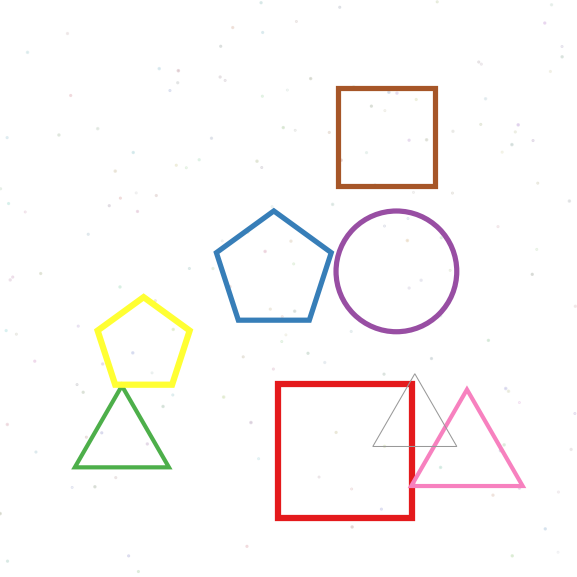[{"shape": "square", "thickness": 3, "radius": 0.58, "center": [0.598, 0.218]}, {"shape": "pentagon", "thickness": 2.5, "radius": 0.52, "center": [0.474, 0.529]}, {"shape": "triangle", "thickness": 2, "radius": 0.47, "center": [0.211, 0.237]}, {"shape": "circle", "thickness": 2.5, "radius": 0.52, "center": [0.686, 0.529]}, {"shape": "pentagon", "thickness": 3, "radius": 0.42, "center": [0.249, 0.401]}, {"shape": "square", "thickness": 2.5, "radius": 0.42, "center": [0.669, 0.762]}, {"shape": "triangle", "thickness": 2, "radius": 0.56, "center": [0.809, 0.213]}, {"shape": "triangle", "thickness": 0.5, "radius": 0.42, "center": [0.718, 0.268]}]